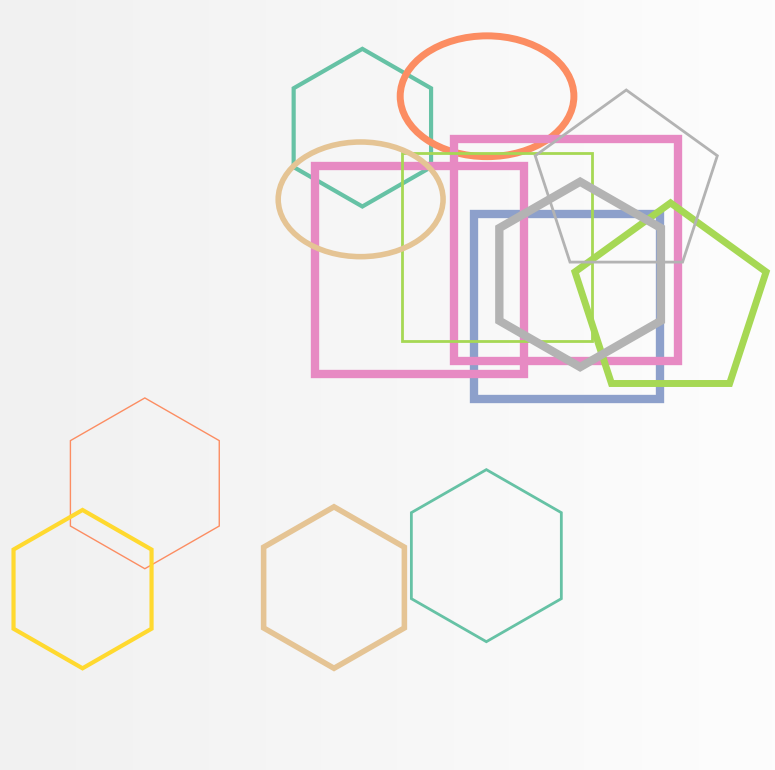[{"shape": "hexagon", "thickness": 1, "radius": 0.56, "center": [0.628, 0.278]}, {"shape": "hexagon", "thickness": 1.5, "radius": 0.51, "center": [0.468, 0.834]}, {"shape": "hexagon", "thickness": 0.5, "radius": 0.55, "center": [0.187, 0.372]}, {"shape": "oval", "thickness": 2.5, "radius": 0.56, "center": [0.628, 0.875]}, {"shape": "square", "thickness": 3, "radius": 0.6, "center": [0.732, 0.602]}, {"shape": "square", "thickness": 3, "radius": 0.68, "center": [0.541, 0.649]}, {"shape": "square", "thickness": 3, "radius": 0.72, "center": [0.731, 0.675]}, {"shape": "square", "thickness": 1, "radius": 0.61, "center": [0.641, 0.679]}, {"shape": "pentagon", "thickness": 2.5, "radius": 0.65, "center": [0.865, 0.607]}, {"shape": "hexagon", "thickness": 1.5, "radius": 0.51, "center": [0.107, 0.235]}, {"shape": "hexagon", "thickness": 2, "radius": 0.52, "center": [0.431, 0.237]}, {"shape": "oval", "thickness": 2, "radius": 0.53, "center": [0.465, 0.741]}, {"shape": "hexagon", "thickness": 3, "radius": 0.6, "center": [0.749, 0.644]}, {"shape": "pentagon", "thickness": 1, "radius": 0.62, "center": [0.808, 0.76]}]